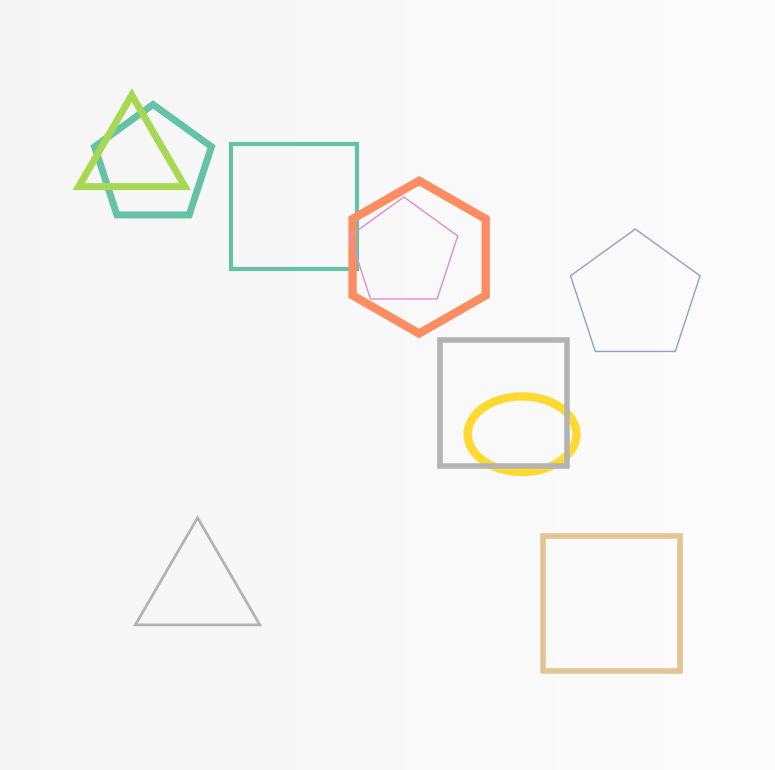[{"shape": "square", "thickness": 1.5, "radius": 0.41, "center": [0.38, 0.732]}, {"shape": "pentagon", "thickness": 2.5, "radius": 0.4, "center": [0.197, 0.785]}, {"shape": "hexagon", "thickness": 3, "radius": 0.5, "center": [0.541, 0.666]}, {"shape": "pentagon", "thickness": 0.5, "radius": 0.44, "center": [0.82, 0.615]}, {"shape": "pentagon", "thickness": 0.5, "radius": 0.37, "center": [0.521, 0.671]}, {"shape": "triangle", "thickness": 2.5, "radius": 0.4, "center": [0.17, 0.797]}, {"shape": "oval", "thickness": 3, "radius": 0.35, "center": [0.674, 0.436]}, {"shape": "square", "thickness": 2, "radius": 0.44, "center": [0.789, 0.216]}, {"shape": "square", "thickness": 2, "radius": 0.41, "center": [0.65, 0.477]}, {"shape": "triangle", "thickness": 1, "radius": 0.46, "center": [0.255, 0.235]}]